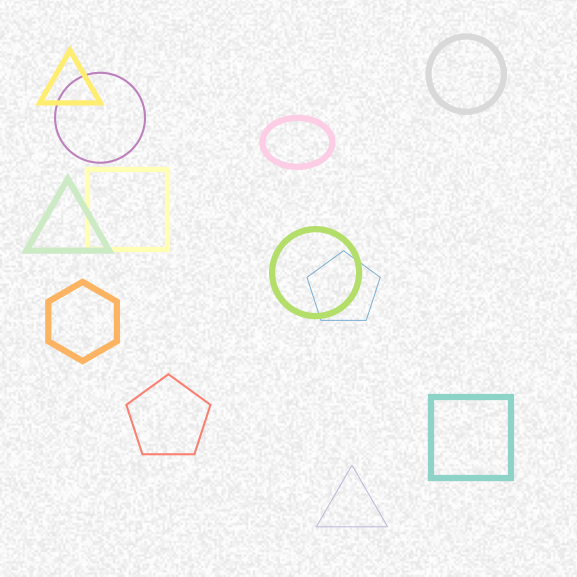[{"shape": "square", "thickness": 3, "radius": 0.35, "center": [0.816, 0.241]}, {"shape": "square", "thickness": 2.5, "radius": 0.35, "center": [0.22, 0.637]}, {"shape": "triangle", "thickness": 0.5, "radius": 0.36, "center": [0.609, 0.123]}, {"shape": "pentagon", "thickness": 1, "radius": 0.38, "center": [0.292, 0.274]}, {"shape": "pentagon", "thickness": 0.5, "radius": 0.33, "center": [0.595, 0.498]}, {"shape": "hexagon", "thickness": 3, "radius": 0.34, "center": [0.143, 0.442]}, {"shape": "circle", "thickness": 3, "radius": 0.38, "center": [0.547, 0.527]}, {"shape": "oval", "thickness": 3, "radius": 0.3, "center": [0.515, 0.753]}, {"shape": "circle", "thickness": 3, "radius": 0.33, "center": [0.807, 0.871]}, {"shape": "circle", "thickness": 1, "radius": 0.39, "center": [0.173, 0.795]}, {"shape": "triangle", "thickness": 3, "radius": 0.41, "center": [0.117, 0.607]}, {"shape": "triangle", "thickness": 2.5, "radius": 0.3, "center": [0.121, 0.851]}]